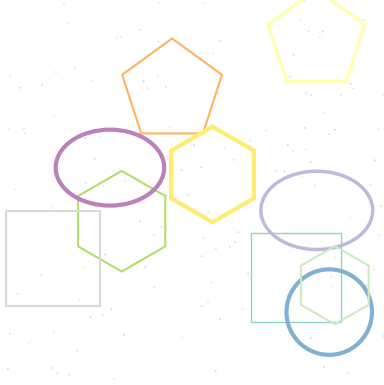[{"shape": "square", "thickness": 1, "radius": 0.58, "center": [0.769, 0.279]}, {"shape": "pentagon", "thickness": 2.5, "radius": 0.66, "center": [0.822, 0.895]}, {"shape": "oval", "thickness": 2.5, "radius": 0.73, "center": [0.823, 0.454]}, {"shape": "circle", "thickness": 3, "radius": 0.56, "center": [0.855, 0.189]}, {"shape": "pentagon", "thickness": 1.5, "radius": 0.68, "center": [0.447, 0.764]}, {"shape": "hexagon", "thickness": 1.5, "radius": 0.65, "center": [0.316, 0.425]}, {"shape": "square", "thickness": 1.5, "radius": 0.61, "center": [0.137, 0.328]}, {"shape": "oval", "thickness": 3, "radius": 0.7, "center": [0.286, 0.565]}, {"shape": "hexagon", "thickness": 1.5, "radius": 0.51, "center": [0.87, 0.259]}, {"shape": "hexagon", "thickness": 3, "radius": 0.62, "center": [0.552, 0.547]}]